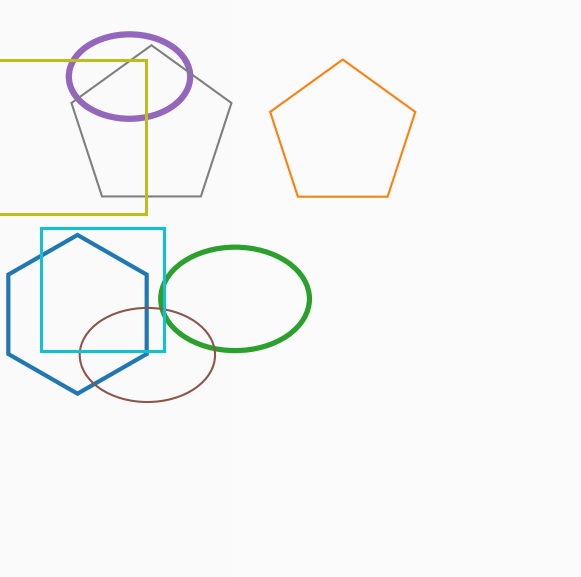[{"shape": "hexagon", "thickness": 2, "radius": 0.69, "center": [0.133, 0.455]}, {"shape": "pentagon", "thickness": 1, "radius": 0.66, "center": [0.59, 0.765]}, {"shape": "oval", "thickness": 2.5, "radius": 0.64, "center": [0.404, 0.482]}, {"shape": "oval", "thickness": 3, "radius": 0.52, "center": [0.223, 0.867]}, {"shape": "oval", "thickness": 1, "radius": 0.58, "center": [0.254, 0.384]}, {"shape": "pentagon", "thickness": 1, "radius": 0.72, "center": [0.261, 0.776]}, {"shape": "square", "thickness": 1.5, "radius": 0.67, "center": [0.117, 0.762]}, {"shape": "square", "thickness": 1.5, "radius": 0.53, "center": [0.176, 0.498]}]